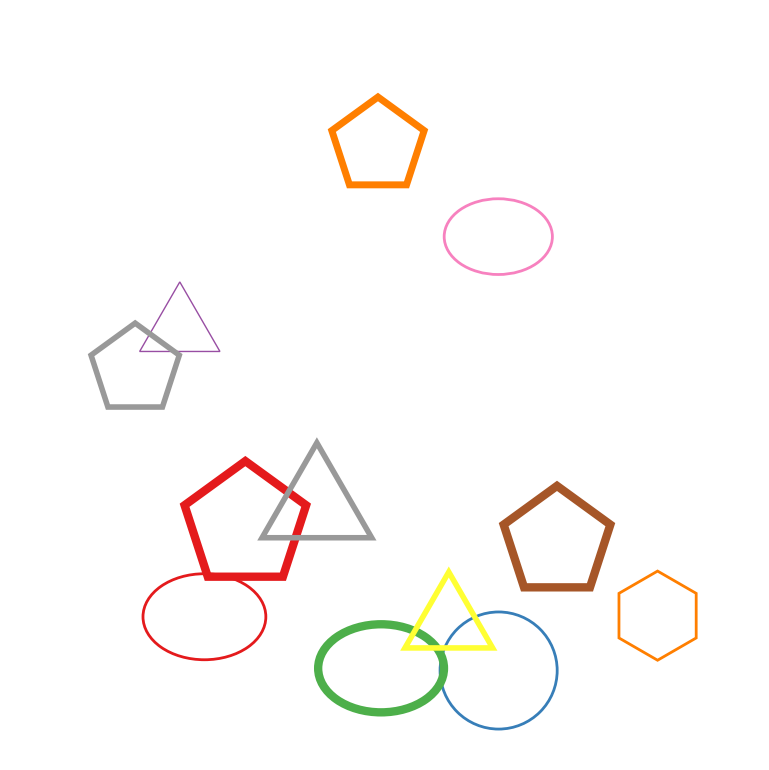[{"shape": "pentagon", "thickness": 3, "radius": 0.42, "center": [0.319, 0.318]}, {"shape": "oval", "thickness": 1, "radius": 0.4, "center": [0.265, 0.199]}, {"shape": "circle", "thickness": 1, "radius": 0.38, "center": [0.648, 0.129]}, {"shape": "oval", "thickness": 3, "radius": 0.41, "center": [0.495, 0.132]}, {"shape": "triangle", "thickness": 0.5, "radius": 0.3, "center": [0.233, 0.574]}, {"shape": "hexagon", "thickness": 1, "radius": 0.29, "center": [0.854, 0.2]}, {"shape": "pentagon", "thickness": 2.5, "radius": 0.32, "center": [0.491, 0.811]}, {"shape": "triangle", "thickness": 2, "radius": 0.33, "center": [0.583, 0.191]}, {"shape": "pentagon", "thickness": 3, "radius": 0.36, "center": [0.723, 0.296]}, {"shape": "oval", "thickness": 1, "radius": 0.35, "center": [0.647, 0.693]}, {"shape": "pentagon", "thickness": 2, "radius": 0.3, "center": [0.176, 0.52]}, {"shape": "triangle", "thickness": 2, "radius": 0.41, "center": [0.412, 0.343]}]